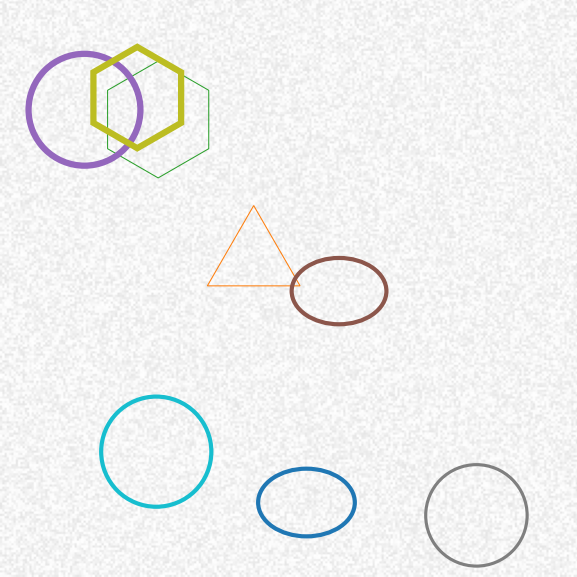[{"shape": "oval", "thickness": 2, "radius": 0.42, "center": [0.531, 0.129]}, {"shape": "triangle", "thickness": 0.5, "radius": 0.46, "center": [0.439, 0.55]}, {"shape": "hexagon", "thickness": 0.5, "radius": 0.51, "center": [0.274, 0.792]}, {"shape": "circle", "thickness": 3, "radius": 0.48, "center": [0.146, 0.809]}, {"shape": "oval", "thickness": 2, "radius": 0.41, "center": [0.587, 0.495]}, {"shape": "circle", "thickness": 1.5, "radius": 0.44, "center": [0.825, 0.107]}, {"shape": "hexagon", "thickness": 3, "radius": 0.44, "center": [0.238, 0.83]}, {"shape": "circle", "thickness": 2, "radius": 0.48, "center": [0.271, 0.217]}]